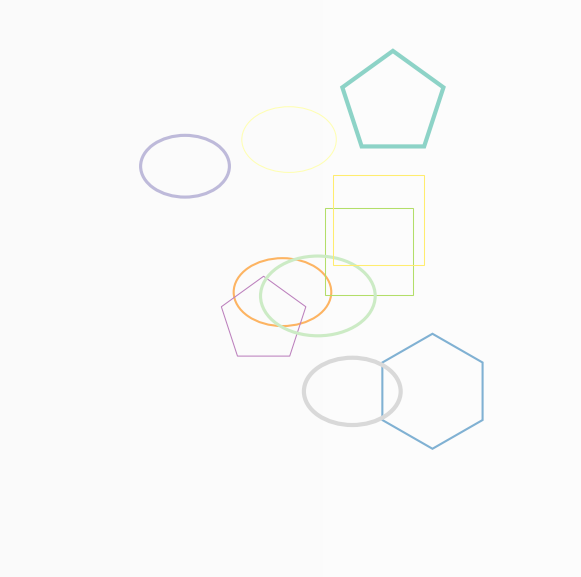[{"shape": "pentagon", "thickness": 2, "radius": 0.46, "center": [0.676, 0.82]}, {"shape": "oval", "thickness": 0.5, "radius": 0.41, "center": [0.497, 0.757]}, {"shape": "oval", "thickness": 1.5, "radius": 0.38, "center": [0.318, 0.711]}, {"shape": "hexagon", "thickness": 1, "radius": 0.5, "center": [0.744, 0.322]}, {"shape": "oval", "thickness": 1, "radius": 0.42, "center": [0.486, 0.493]}, {"shape": "square", "thickness": 0.5, "radius": 0.38, "center": [0.635, 0.564]}, {"shape": "oval", "thickness": 2, "radius": 0.42, "center": [0.606, 0.321]}, {"shape": "pentagon", "thickness": 0.5, "radius": 0.38, "center": [0.453, 0.444]}, {"shape": "oval", "thickness": 1.5, "radius": 0.49, "center": [0.547, 0.487]}, {"shape": "square", "thickness": 0.5, "radius": 0.39, "center": [0.651, 0.618]}]